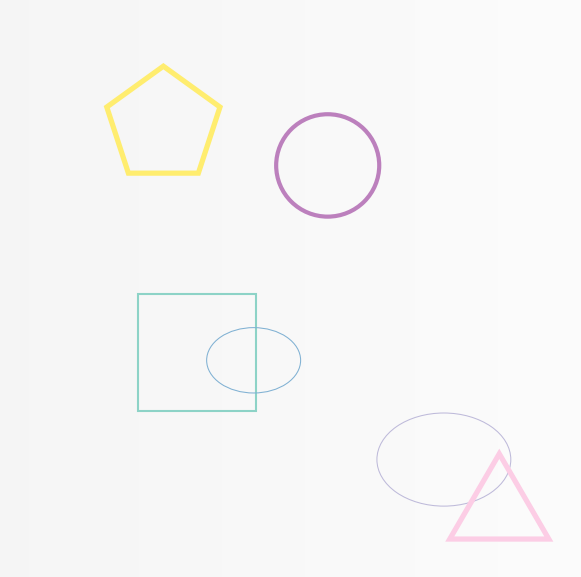[{"shape": "square", "thickness": 1, "radius": 0.51, "center": [0.339, 0.388]}, {"shape": "oval", "thickness": 0.5, "radius": 0.58, "center": [0.764, 0.203]}, {"shape": "oval", "thickness": 0.5, "radius": 0.4, "center": [0.436, 0.375]}, {"shape": "triangle", "thickness": 2.5, "radius": 0.49, "center": [0.859, 0.115]}, {"shape": "circle", "thickness": 2, "radius": 0.44, "center": [0.564, 0.713]}, {"shape": "pentagon", "thickness": 2.5, "radius": 0.51, "center": [0.281, 0.782]}]